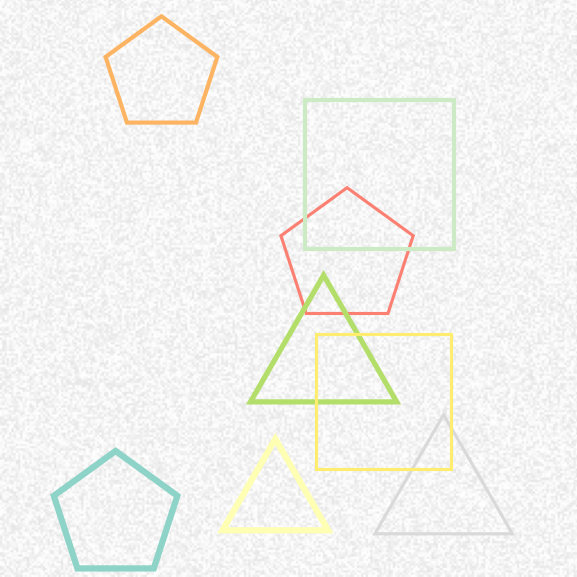[{"shape": "pentagon", "thickness": 3, "radius": 0.56, "center": [0.2, 0.106]}, {"shape": "triangle", "thickness": 3, "radius": 0.53, "center": [0.477, 0.134]}, {"shape": "pentagon", "thickness": 1.5, "radius": 0.6, "center": [0.601, 0.554]}, {"shape": "pentagon", "thickness": 2, "radius": 0.51, "center": [0.28, 0.869]}, {"shape": "triangle", "thickness": 2.5, "radius": 0.73, "center": [0.56, 0.376]}, {"shape": "triangle", "thickness": 1.5, "radius": 0.69, "center": [0.768, 0.144]}, {"shape": "square", "thickness": 2, "radius": 0.64, "center": [0.657, 0.696]}, {"shape": "square", "thickness": 1.5, "radius": 0.58, "center": [0.664, 0.304]}]